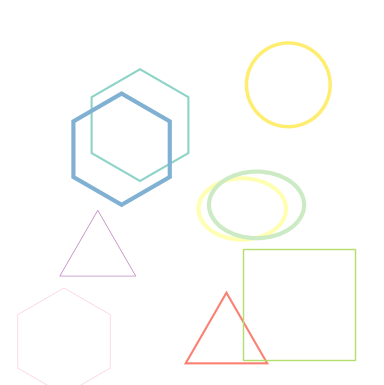[{"shape": "hexagon", "thickness": 1.5, "radius": 0.73, "center": [0.364, 0.675]}, {"shape": "oval", "thickness": 3, "radius": 0.57, "center": [0.629, 0.457]}, {"shape": "triangle", "thickness": 1.5, "radius": 0.61, "center": [0.588, 0.117]}, {"shape": "hexagon", "thickness": 3, "radius": 0.72, "center": [0.316, 0.613]}, {"shape": "square", "thickness": 1, "radius": 0.72, "center": [0.777, 0.21]}, {"shape": "hexagon", "thickness": 0.5, "radius": 0.69, "center": [0.166, 0.113]}, {"shape": "triangle", "thickness": 0.5, "radius": 0.57, "center": [0.254, 0.34]}, {"shape": "oval", "thickness": 3, "radius": 0.62, "center": [0.666, 0.468]}, {"shape": "circle", "thickness": 2.5, "radius": 0.54, "center": [0.749, 0.78]}]